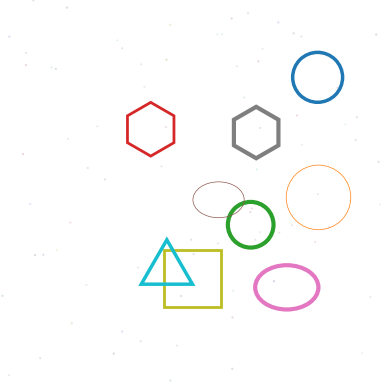[{"shape": "circle", "thickness": 2.5, "radius": 0.32, "center": [0.825, 0.799]}, {"shape": "circle", "thickness": 0.5, "radius": 0.42, "center": [0.827, 0.487]}, {"shape": "circle", "thickness": 3, "radius": 0.3, "center": [0.651, 0.416]}, {"shape": "hexagon", "thickness": 2, "radius": 0.35, "center": [0.391, 0.664]}, {"shape": "oval", "thickness": 0.5, "radius": 0.33, "center": [0.568, 0.481]}, {"shape": "oval", "thickness": 3, "radius": 0.41, "center": [0.745, 0.254]}, {"shape": "hexagon", "thickness": 3, "radius": 0.33, "center": [0.665, 0.656]}, {"shape": "square", "thickness": 2, "radius": 0.37, "center": [0.5, 0.277]}, {"shape": "triangle", "thickness": 2.5, "radius": 0.38, "center": [0.433, 0.3]}]